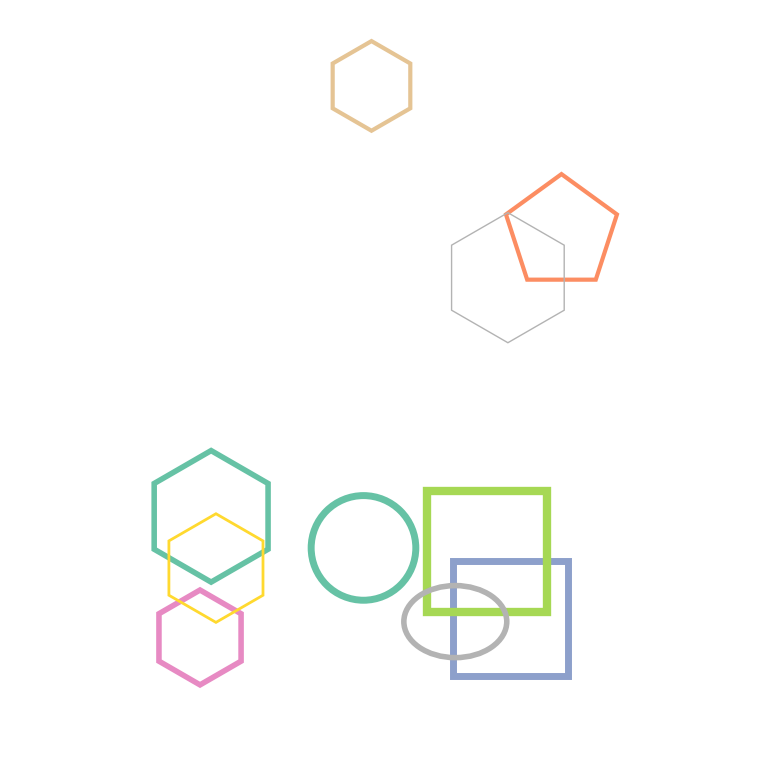[{"shape": "hexagon", "thickness": 2, "radius": 0.43, "center": [0.274, 0.329]}, {"shape": "circle", "thickness": 2.5, "radius": 0.34, "center": [0.472, 0.288]}, {"shape": "pentagon", "thickness": 1.5, "radius": 0.38, "center": [0.729, 0.698]}, {"shape": "square", "thickness": 2.5, "radius": 0.37, "center": [0.663, 0.197]}, {"shape": "hexagon", "thickness": 2, "radius": 0.31, "center": [0.26, 0.172]}, {"shape": "square", "thickness": 3, "radius": 0.39, "center": [0.632, 0.284]}, {"shape": "hexagon", "thickness": 1, "radius": 0.35, "center": [0.28, 0.262]}, {"shape": "hexagon", "thickness": 1.5, "radius": 0.29, "center": [0.482, 0.888]}, {"shape": "oval", "thickness": 2, "radius": 0.33, "center": [0.591, 0.193]}, {"shape": "hexagon", "thickness": 0.5, "radius": 0.42, "center": [0.66, 0.639]}]